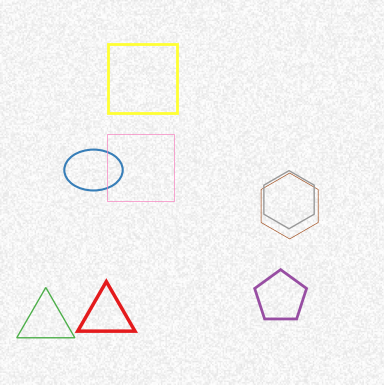[{"shape": "triangle", "thickness": 2.5, "radius": 0.43, "center": [0.276, 0.183]}, {"shape": "oval", "thickness": 1.5, "radius": 0.38, "center": [0.243, 0.558]}, {"shape": "triangle", "thickness": 1, "radius": 0.44, "center": [0.119, 0.166]}, {"shape": "pentagon", "thickness": 2, "radius": 0.35, "center": [0.729, 0.229]}, {"shape": "square", "thickness": 2, "radius": 0.45, "center": [0.37, 0.796]}, {"shape": "hexagon", "thickness": 0.5, "radius": 0.43, "center": [0.752, 0.465]}, {"shape": "square", "thickness": 0.5, "radius": 0.43, "center": [0.365, 0.565]}, {"shape": "hexagon", "thickness": 1, "radius": 0.38, "center": [0.751, 0.481]}]